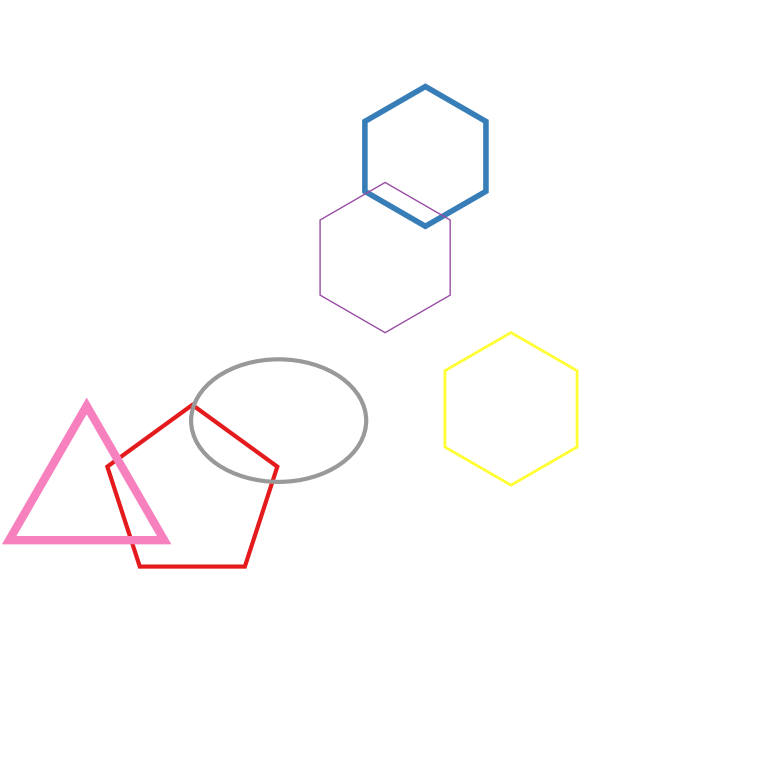[{"shape": "pentagon", "thickness": 1.5, "radius": 0.58, "center": [0.25, 0.358]}, {"shape": "hexagon", "thickness": 2, "radius": 0.45, "center": [0.552, 0.797]}, {"shape": "hexagon", "thickness": 0.5, "radius": 0.49, "center": [0.5, 0.666]}, {"shape": "hexagon", "thickness": 1, "radius": 0.5, "center": [0.664, 0.469]}, {"shape": "triangle", "thickness": 3, "radius": 0.58, "center": [0.113, 0.357]}, {"shape": "oval", "thickness": 1.5, "radius": 0.57, "center": [0.362, 0.454]}]